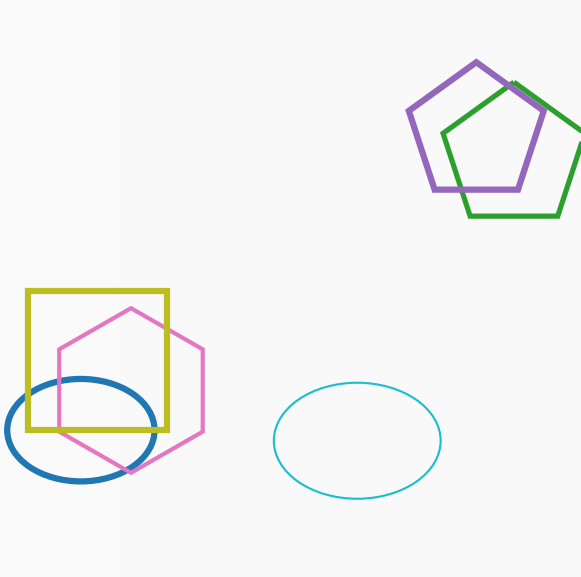[{"shape": "oval", "thickness": 3, "radius": 0.63, "center": [0.139, 0.254]}, {"shape": "pentagon", "thickness": 2.5, "radius": 0.64, "center": [0.884, 0.729]}, {"shape": "pentagon", "thickness": 3, "radius": 0.61, "center": [0.819, 0.769]}, {"shape": "hexagon", "thickness": 2, "radius": 0.71, "center": [0.225, 0.323]}, {"shape": "square", "thickness": 3, "radius": 0.6, "center": [0.167, 0.375]}, {"shape": "oval", "thickness": 1, "radius": 0.72, "center": [0.615, 0.236]}]